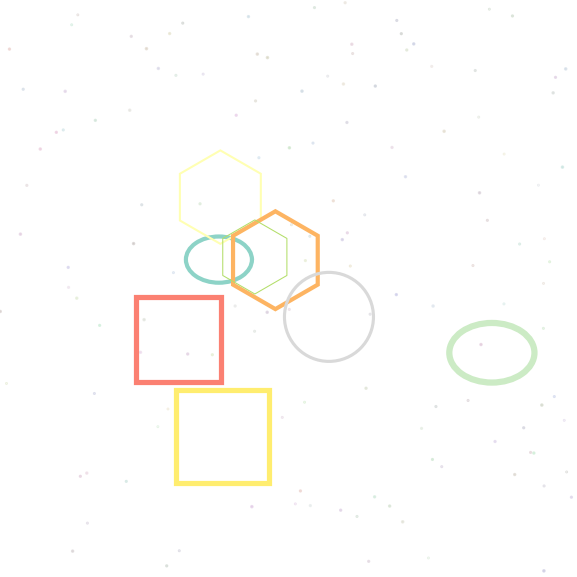[{"shape": "oval", "thickness": 2, "radius": 0.29, "center": [0.379, 0.55]}, {"shape": "hexagon", "thickness": 1, "radius": 0.4, "center": [0.382, 0.658]}, {"shape": "square", "thickness": 2.5, "radius": 0.37, "center": [0.309, 0.412]}, {"shape": "hexagon", "thickness": 2, "radius": 0.42, "center": [0.477, 0.549]}, {"shape": "hexagon", "thickness": 0.5, "radius": 0.32, "center": [0.441, 0.554]}, {"shape": "circle", "thickness": 1.5, "radius": 0.39, "center": [0.57, 0.45]}, {"shape": "oval", "thickness": 3, "radius": 0.37, "center": [0.852, 0.388]}, {"shape": "square", "thickness": 2.5, "radius": 0.4, "center": [0.385, 0.243]}]